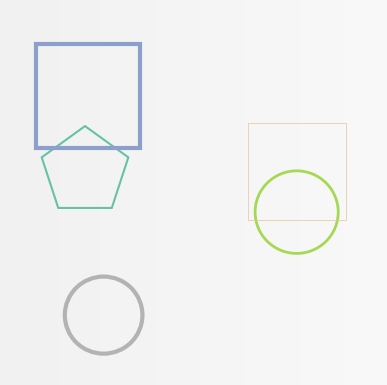[{"shape": "pentagon", "thickness": 1.5, "radius": 0.59, "center": [0.219, 0.555]}, {"shape": "square", "thickness": 3, "radius": 0.67, "center": [0.227, 0.751]}, {"shape": "circle", "thickness": 2, "radius": 0.54, "center": [0.766, 0.449]}, {"shape": "square", "thickness": 0.5, "radius": 0.64, "center": [0.767, 0.554]}, {"shape": "circle", "thickness": 3, "radius": 0.5, "center": [0.267, 0.182]}]